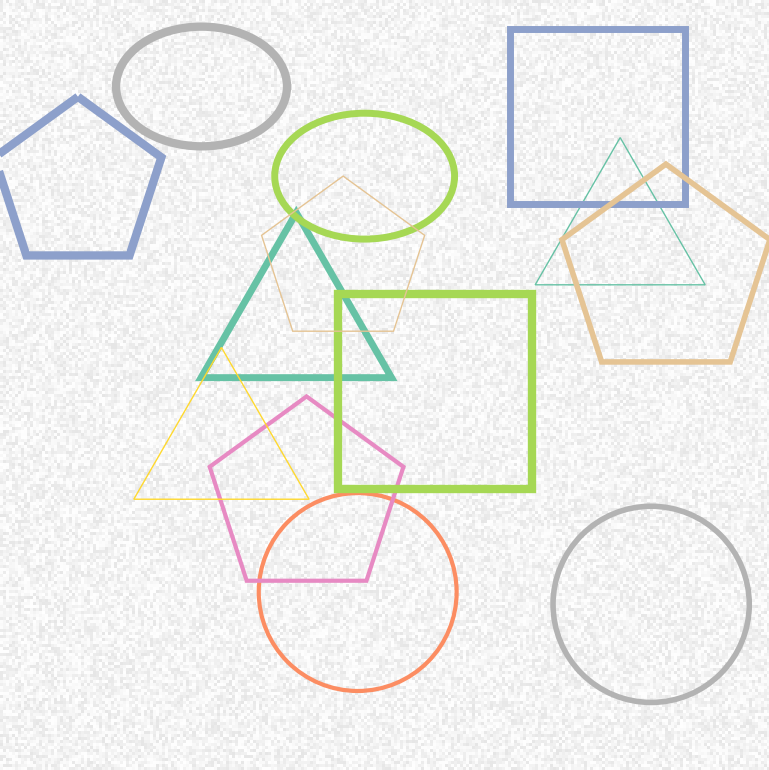[{"shape": "triangle", "thickness": 0.5, "radius": 0.64, "center": [0.805, 0.694]}, {"shape": "triangle", "thickness": 2.5, "radius": 0.71, "center": [0.385, 0.581]}, {"shape": "circle", "thickness": 1.5, "radius": 0.64, "center": [0.465, 0.231]}, {"shape": "square", "thickness": 2.5, "radius": 0.57, "center": [0.776, 0.849]}, {"shape": "pentagon", "thickness": 3, "radius": 0.57, "center": [0.101, 0.76]}, {"shape": "pentagon", "thickness": 1.5, "radius": 0.66, "center": [0.398, 0.353]}, {"shape": "square", "thickness": 3, "radius": 0.63, "center": [0.565, 0.492]}, {"shape": "oval", "thickness": 2.5, "radius": 0.58, "center": [0.474, 0.771]}, {"shape": "triangle", "thickness": 0.5, "radius": 0.66, "center": [0.288, 0.417]}, {"shape": "pentagon", "thickness": 0.5, "radius": 0.56, "center": [0.446, 0.66]}, {"shape": "pentagon", "thickness": 2, "radius": 0.71, "center": [0.865, 0.645]}, {"shape": "circle", "thickness": 2, "radius": 0.64, "center": [0.846, 0.215]}, {"shape": "oval", "thickness": 3, "radius": 0.56, "center": [0.262, 0.888]}]